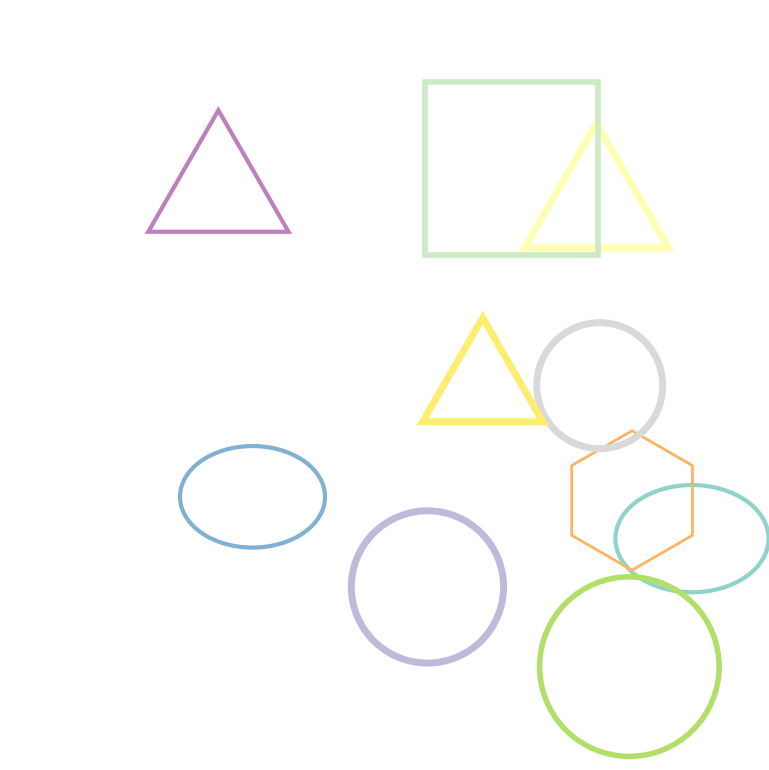[{"shape": "oval", "thickness": 1.5, "radius": 0.5, "center": [0.899, 0.3]}, {"shape": "triangle", "thickness": 2.5, "radius": 0.54, "center": [0.775, 0.732]}, {"shape": "circle", "thickness": 2.5, "radius": 0.49, "center": [0.555, 0.238]}, {"shape": "oval", "thickness": 1.5, "radius": 0.47, "center": [0.328, 0.355]}, {"shape": "hexagon", "thickness": 1, "radius": 0.45, "center": [0.821, 0.35]}, {"shape": "circle", "thickness": 2, "radius": 0.58, "center": [0.817, 0.134]}, {"shape": "circle", "thickness": 2.5, "radius": 0.41, "center": [0.779, 0.499]}, {"shape": "triangle", "thickness": 1.5, "radius": 0.53, "center": [0.284, 0.752]}, {"shape": "square", "thickness": 2, "radius": 0.56, "center": [0.664, 0.781]}, {"shape": "triangle", "thickness": 2.5, "radius": 0.45, "center": [0.627, 0.497]}]